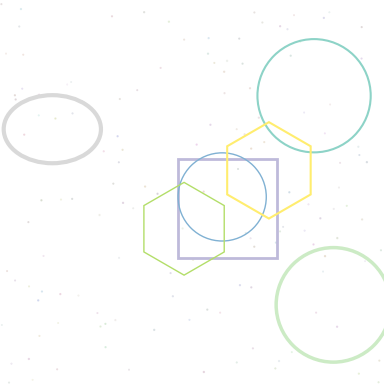[{"shape": "circle", "thickness": 1.5, "radius": 0.74, "center": [0.816, 0.751]}, {"shape": "square", "thickness": 2, "radius": 0.64, "center": [0.591, 0.459]}, {"shape": "circle", "thickness": 1, "radius": 0.57, "center": [0.577, 0.489]}, {"shape": "hexagon", "thickness": 1, "radius": 0.6, "center": [0.478, 0.406]}, {"shape": "oval", "thickness": 3, "radius": 0.63, "center": [0.136, 0.664]}, {"shape": "circle", "thickness": 2.5, "radius": 0.74, "center": [0.866, 0.208]}, {"shape": "hexagon", "thickness": 1.5, "radius": 0.63, "center": [0.699, 0.558]}]